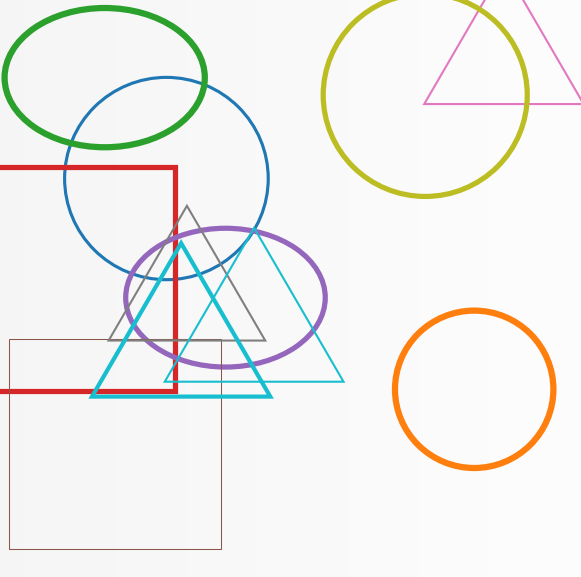[{"shape": "circle", "thickness": 1.5, "radius": 0.88, "center": [0.286, 0.69]}, {"shape": "circle", "thickness": 3, "radius": 0.68, "center": [0.816, 0.325]}, {"shape": "oval", "thickness": 3, "radius": 0.86, "center": [0.18, 0.865]}, {"shape": "square", "thickness": 2.5, "radius": 0.97, "center": [0.108, 0.516]}, {"shape": "oval", "thickness": 2.5, "radius": 0.86, "center": [0.388, 0.484]}, {"shape": "square", "thickness": 0.5, "radius": 0.91, "center": [0.198, 0.23]}, {"shape": "triangle", "thickness": 1, "radius": 0.79, "center": [0.867, 0.898]}, {"shape": "triangle", "thickness": 1, "radius": 0.78, "center": [0.322, 0.487]}, {"shape": "circle", "thickness": 2.5, "radius": 0.88, "center": [0.732, 0.835]}, {"shape": "triangle", "thickness": 2, "radius": 0.89, "center": [0.312, 0.401]}, {"shape": "triangle", "thickness": 1, "radius": 0.89, "center": [0.437, 0.427]}]